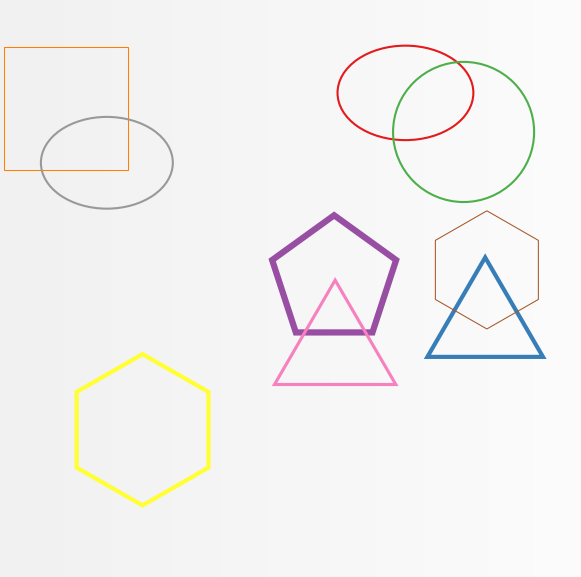[{"shape": "oval", "thickness": 1, "radius": 0.58, "center": [0.698, 0.838]}, {"shape": "triangle", "thickness": 2, "radius": 0.57, "center": [0.835, 0.439]}, {"shape": "circle", "thickness": 1, "radius": 0.61, "center": [0.798, 0.771]}, {"shape": "pentagon", "thickness": 3, "radius": 0.56, "center": [0.575, 0.514]}, {"shape": "square", "thickness": 0.5, "radius": 0.53, "center": [0.114, 0.811]}, {"shape": "hexagon", "thickness": 2, "radius": 0.65, "center": [0.245, 0.255]}, {"shape": "hexagon", "thickness": 0.5, "radius": 0.51, "center": [0.838, 0.532]}, {"shape": "triangle", "thickness": 1.5, "radius": 0.6, "center": [0.577, 0.394]}, {"shape": "oval", "thickness": 1, "radius": 0.57, "center": [0.184, 0.717]}]